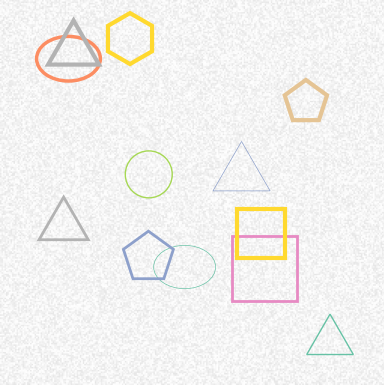[{"shape": "triangle", "thickness": 1, "radius": 0.35, "center": [0.857, 0.114]}, {"shape": "oval", "thickness": 0.5, "radius": 0.4, "center": [0.48, 0.306]}, {"shape": "oval", "thickness": 2.5, "radius": 0.41, "center": [0.178, 0.848]}, {"shape": "triangle", "thickness": 0.5, "radius": 0.43, "center": [0.627, 0.547]}, {"shape": "pentagon", "thickness": 2, "radius": 0.34, "center": [0.385, 0.331]}, {"shape": "square", "thickness": 2, "radius": 0.42, "center": [0.686, 0.304]}, {"shape": "circle", "thickness": 1, "radius": 0.3, "center": [0.386, 0.547]}, {"shape": "hexagon", "thickness": 3, "radius": 0.33, "center": [0.338, 0.9]}, {"shape": "square", "thickness": 3, "radius": 0.32, "center": [0.678, 0.393]}, {"shape": "pentagon", "thickness": 3, "radius": 0.29, "center": [0.794, 0.735]}, {"shape": "triangle", "thickness": 3, "radius": 0.38, "center": [0.191, 0.87]}, {"shape": "triangle", "thickness": 2, "radius": 0.37, "center": [0.165, 0.414]}]